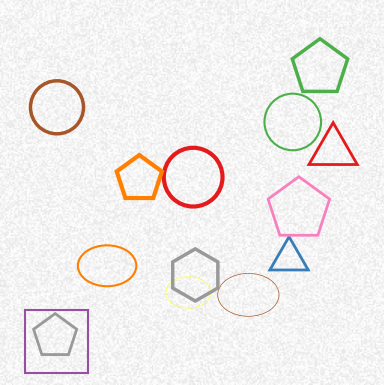[{"shape": "circle", "thickness": 3, "radius": 0.38, "center": [0.502, 0.54]}, {"shape": "triangle", "thickness": 2, "radius": 0.36, "center": [0.865, 0.609]}, {"shape": "triangle", "thickness": 2, "radius": 0.29, "center": [0.751, 0.328]}, {"shape": "circle", "thickness": 1.5, "radius": 0.37, "center": [0.76, 0.683]}, {"shape": "pentagon", "thickness": 2.5, "radius": 0.38, "center": [0.831, 0.824]}, {"shape": "square", "thickness": 1.5, "radius": 0.41, "center": [0.146, 0.114]}, {"shape": "pentagon", "thickness": 3, "radius": 0.31, "center": [0.362, 0.536]}, {"shape": "oval", "thickness": 1.5, "radius": 0.38, "center": [0.278, 0.31]}, {"shape": "oval", "thickness": 0.5, "radius": 0.29, "center": [0.489, 0.24]}, {"shape": "circle", "thickness": 2.5, "radius": 0.34, "center": [0.148, 0.721]}, {"shape": "oval", "thickness": 0.5, "radius": 0.4, "center": [0.645, 0.234]}, {"shape": "pentagon", "thickness": 2, "radius": 0.42, "center": [0.776, 0.457]}, {"shape": "pentagon", "thickness": 2, "radius": 0.29, "center": [0.143, 0.127]}, {"shape": "hexagon", "thickness": 2.5, "radius": 0.34, "center": [0.507, 0.286]}]